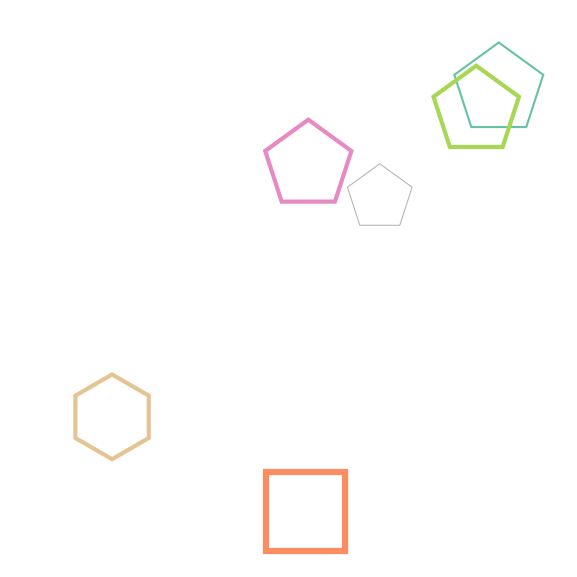[{"shape": "pentagon", "thickness": 1, "radius": 0.4, "center": [0.864, 0.845]}, {"shape": "square", "thickness": 3, "radius": 0.34, "center": [0.529, 0.114]}, {"shape": "pentagon", "thickness": 2, "radius": 0.39, "center": [0.534, 0.713]}, {"shape": "pentagon", "thickness": 2, "radius": 0.39, "center": [0.825, 0.808]}, {"shape": "hexagon", "thickness": 2, "radius": 0.37, "center": [0.194, 0.277]}, {"shape": "pentagon", "thickness": 0.5, "radius": 0.29, "center": [0.658, 0.657]}]